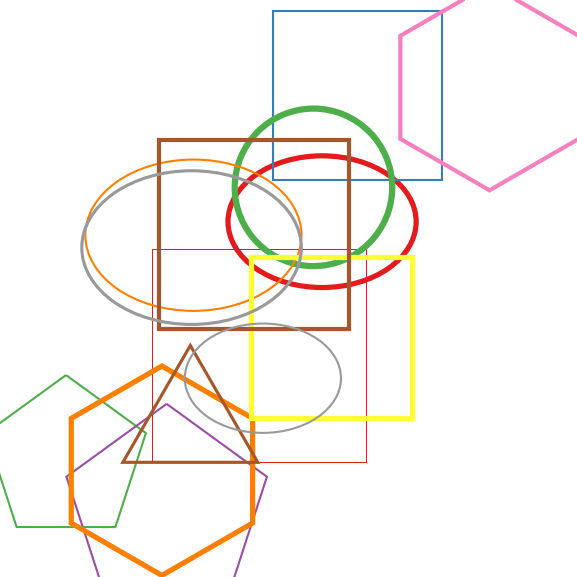[{"shape": "oval", "thickness": 2.5, "radius": 0.81, "center": [0.558, 0.615]}, {"shape": "square", "thickness": 0.5, "radius": 0.92, "center": [0.449, 0.384]}, {"shape": "square", "thickness": 1, "radius": 0.73, "center": [0.619, 0.834]}, {"shape": "pentagon", "thickness": 1, "radius": 0.73, "center": [0.114, 0.204]}, {"shape": "circle", "thickness": 3, "radius": 0.68, "center": [0.543, 0.675]}, {"shape": "pentagon", "thickness": 1, "radius": 0.91, "center": [0.289, 0.117]}, {"shape": "hexagon", "thickness": 2.5, "radius": 0.91, "center": [0.28, 0.184]}, {"shape": "oval", "thickness": 1, "radius": 0.94, "center": [0.335, 0.592]}, {"shape": "square", "thickness": 2.5, "radius": 0.7, "center": [0.574, 0.414]}, {"shape": "triangle", "thickness": 1.5, "radius": 0.67, "center": [0.33, 0.266]}, {"shape": "square", "thickness": 2, "radius": 0.82, "center": [0.44, 0.593]}, {"shape": "hexagon", "thickness": 2, "radius": 0.89, "center": [0.848, 0.848]}, {"shape": "oval", "thickness": 1, "radius": 0.68, "center": [0.455, 0.344]}, {"shape": "oval", "thickness": 1.5, "radius": 0.95, "center": [0.332, 0.57]}]